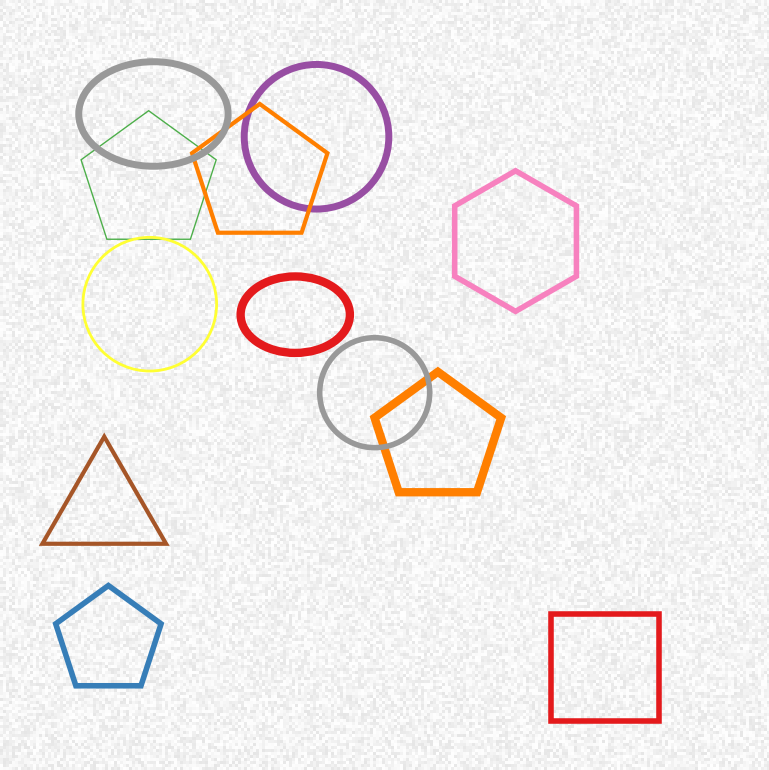[{"shape": "oval", "thickness": 3, "radius": 0.35, "center": [0.383, 0.591]}, {"shape": "square", "thickness": 2, "radius": 0.35, "center": [0.786, 0.133]}, {"shape": "pentagon", "thickness": 2, "radius": 0.36, "center": [0.141, 0.168]}, {"shape": "pentagon", "thickness": 0.5, "radius": 0.46, "center": [0.193, 0.764]}, {"shape": "circle", "thickness": 2.5, "radius": 0.47, "center": [0.411, 0.822]}, {"shape": "pentagon", "thickness": 3, "radius": 0.43, "center": [0.569, 0.431]}, {"shape": "pentagon", "thickness": 1.5, "radius": 0.46, "center": [0.337, 0.773]}, {"shape": "circle", "thickness": 1, "radius": 0.43, "center": [0.194, 0.605]}, {"shape": "triangle", "thickness": 1.5, "radius": 0.46, "center": [0.135, 0.34]}, {"shape": "hexagon", "thickness": 2, "radius": 0.46, "center": [0.67, 0.687]}, {"shape": "circle", "thickness": 2, "radius": 0.36, "center": [0.487, 0.49]}, {"shape": "oval", "thickness": 2.5, "radius": 0.49, "center": [0.199, 0.852]}]